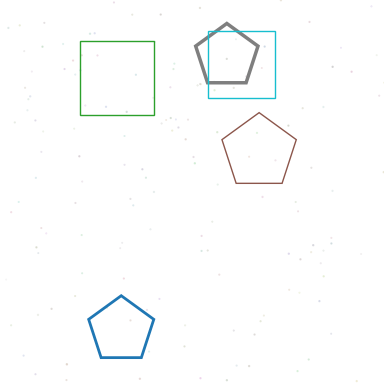[{"shape": "pentagon", "thickness": 2, "radius": 0.44, "center": [0.315, 0.143]}, {"shape": "square", "thickness": 1, "radius": 0.48, "center": [0.304, 0.797]}, {"shape": "pentagon", "thickness": 1, "radius": 0.51, "center": [0.673, 0.606]}, {"shape": "pentagon", "thickness": 2.5, "radius": 0.43, "center": [0.589, 0.854]}, {"shape": "square", "thickness": 1, "radius": 0.44, "center": [0.627, 0.832]}]